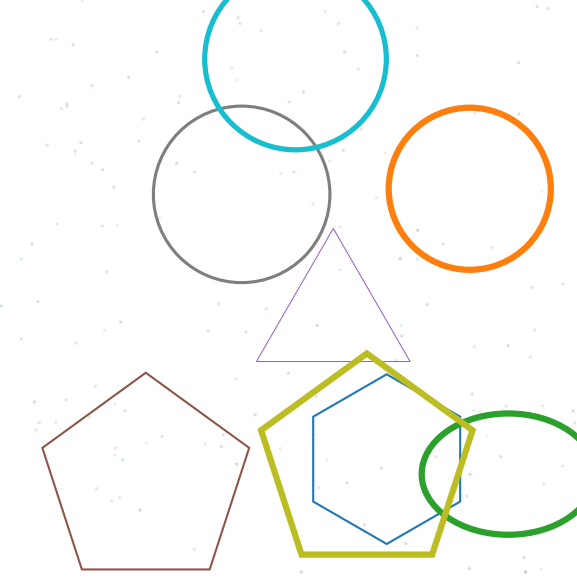[{"shape": "hexagon", "thickness": 1, "radius": 0.73, "center": [0.67, 0.204]}, {"shape": "circle", "thickness": 3, "radius": 0.7, "center": [0.813, 0.672]}, {"shape": "oval", "thickness": 3, "radius": 0.75, "center": [0.88, 0.178]}, {"shape": "triangle", "thickness": 0.5, "radius": 0.77, "center": [0.577, 0.45]}, {"shape": "pentagon", "thickness": 1, "radius": 0.94, "center": [0.252, 0.165]}, {"shape": "circle", "thickness": 1.5, "radius": 0.76, "center": [0.418, 0.663]}, {"shape": "pentagon", "thickness": 3, "radius": 0.96, "center": [0.635, 0.195]}, {"shape": "circle", "thickness": 2.5, "radius": 0.79, "center": [0.512, 0.897]}]